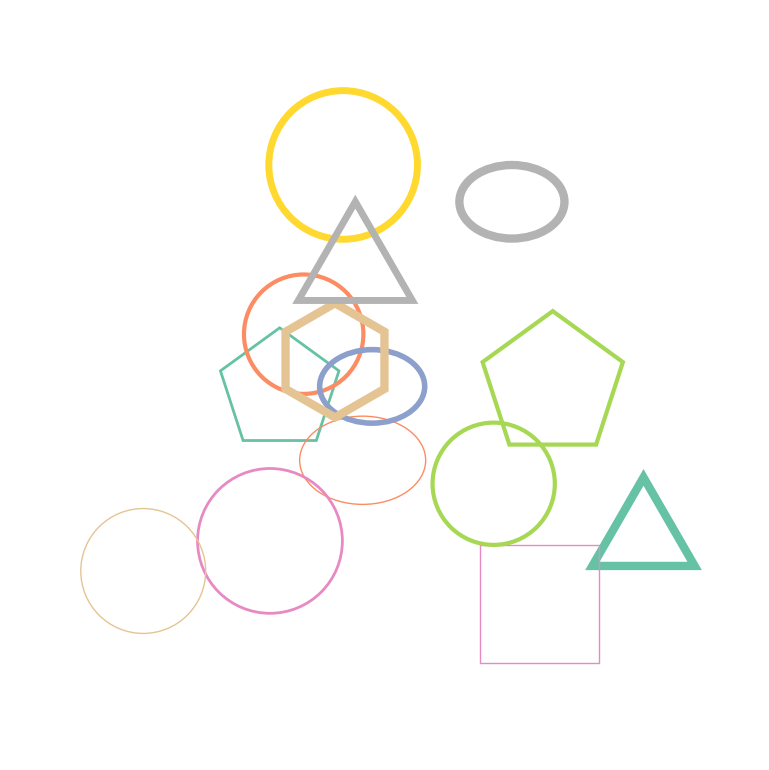[{"shape": "triangle", "thickness": 3, "radius": 0.38, "center": [0.836, 0.303]}, {"shape": "pentagon", "thickness": 1, "radius": 0.4, "center": [0.363, 0.493]}, {"shape": "oval", "thickness": 0.5, "radius": 0.41, "center": [0.471, 0.402]}, {"shape": "circle", "thickness": 1.5, "radius": 0.39, "center": [0.394, 0.566]}, {"shape": "oval", "thickness": 2, "radius": 0.34, "center": [0.483, 0.498]}, {"shape": "square", "thickness": 0.5, "radius": 0.38, "center": [0.701, 0.216]}, {"shape": "circle", "thickness": 1, "radius": 0.47, "center": [0.351, 0.298]}, {"shape": "circle", "thickness": 1.5, "radius": 0.4, "center": [0.641, 0.372]}, {"shape": "pentagon", "thickness": 1.5, "radius": 0.48, "center": [0.718, 0.5]}, {"shape": "circle", "thickness": 2.5, "radius": 0.48, "center": [0.446, 0.786]}, {"shape": "circle", "thickness": 0.5, "radius": 0.41, "center": [0.186, 0.258]}, {"shape": "hexagon", "thickness": 3, "radius": 0.37, "center": [0.435, 0.532]}, {"shape": "triangle", "thickness": 2.5, "radius": 0.43, "center": [0.461, 0.653]}, {"shape": "oval", "thickness": 3, "radius": 0.34, "center": [0.665, 0.738]}]